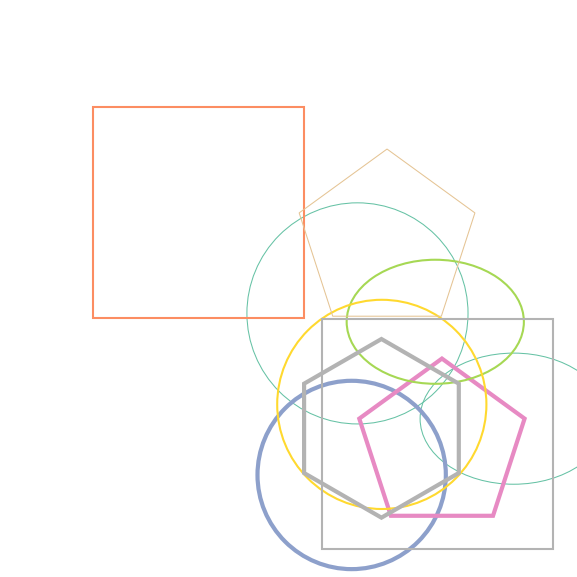[{"shape": "oval", "thickness": 0.5, "radius": 0.81, "center": [0.89, 0.274]}, {"shape": "circle", "thickness": 0.5, "radius": 0.96, "center": [0.619, 0.456]}, {"shape": "square", "thickness": 1, "radius": 0.91, "center": [0.344, 0.631]}, {"shape": "circle", "thickness": 2, "radius": 0.82, "center": [0.609, 0.177]}, {"shape": "pentagon", "thickness": 2, "radius": 0.75, "center": [0.765, 0.228]}, {"shape": "oval", "thickness": 1, "radius": 0.77, "center": [0.754, 0.442]}, {"shape": "circle", "thickness": 1, "radius": 0.91, "center": [0.661, 0.299]}, {"shape": "pentagon", "thickness": 0.5, "radius": 0.8, "center": [0.67, 0.581]}, {"shape": "hexagon", "thickness": 2, "radius": 0.77, "center": [0.661, 0.257]}, {"shape": "square", "thickness": 1, "radius": 1.0, "center": [0.758, 0.248]}]